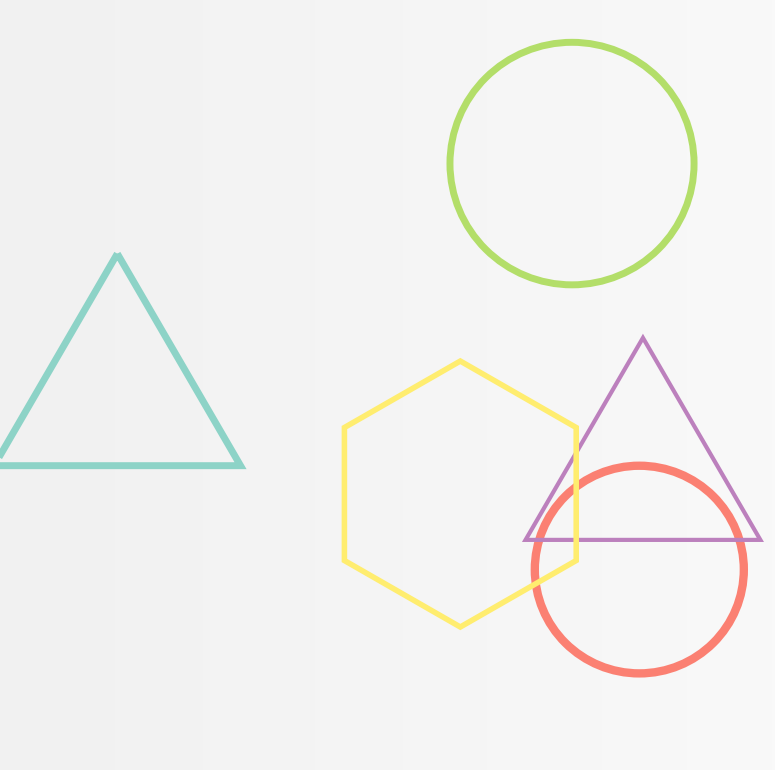[{"shape": "triangle", "thickness": 2.5, "radius": 0.92, "center": [0.151, 0.487]}, {"shape": "circle", "thickness": 3, "radius": 0.67, "center": [0.825, 0.26]}, {"shape": "circle", "thickness": 2.5, "radius": 0.79, "center": [0.738, 0.788]}, {"shape": "triangle", "thickness": 1.5, "radius": 0.87, "center": [0.83, 0.386]}, {"shape": "hexagon", "thickness": 2, "radius": 0.86, "center": [0.594, 0.358]}]